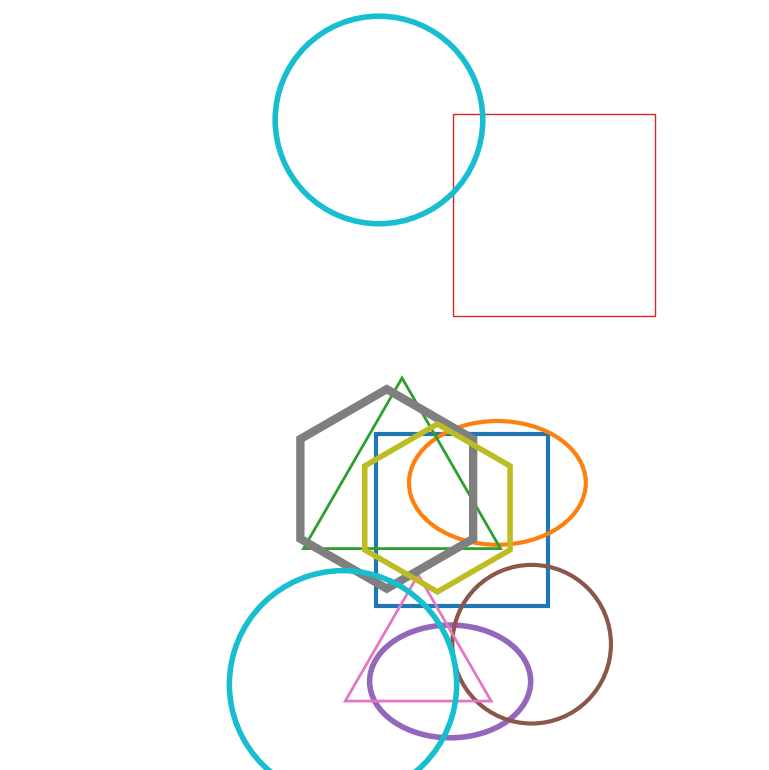[{"shape": "square", "thickness": 1.5, "radius": 0.56, "center": [0.6, 0.325]}, {"shape": "oval", "thickness": 1.5, "radius": 0.57, "center": [0.646, 0.373]}, {"shape": "triangle", "thickness": 1, "radius": 0.74, "center": [0.522, 0.361]}, {"shape": "square", "thickness": 0.5, "radius": 0.66, "center": [0.719, 0.721]}, {"shape": "oval", "thickness": 2, "radius": 0.52, "center": [0.585, 0.115]}, {"shape": "circle", "thickness": 1.5, "radius": 0.52, "center": [0.69, 0.163]}, {"shape": "triangle", "thickness": 1, "radius": 0.55, "center": [0.543, 0.144]}, {"shape": "hexagon", "thickness": 3, "radius": 0.65, "center": [0.502, 0.365]}, {"shape": "hexagon", "thickness": 2, "radius": 0.54, "center": [0.568, 0.34]}, {"shape": "circle", "thickness": 2, "radius": 0.74, "center": [0.445, 0.111]}, {"shape": "circle", "thickness": 2, "radius": 0.67, "center": [0.492, 0.844]}]